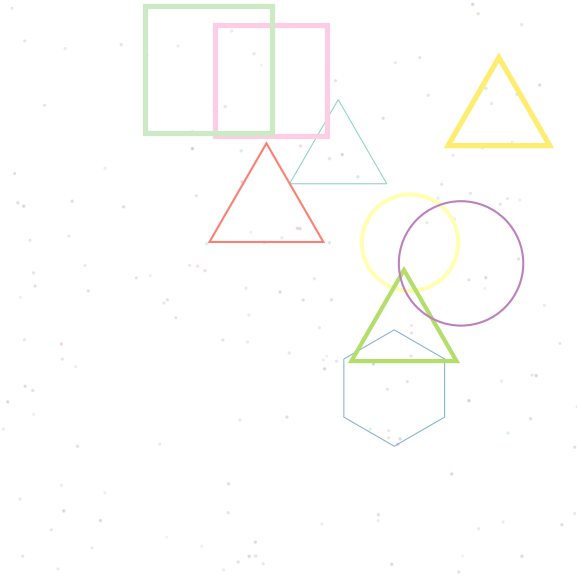[{"shape": "triangle", "thickness": 0.5, "radius": 0.49, "center": [0.586, 0.73]}, {"shape": "circle", "thickness": 2, "radius": 0.42, "center": [0.71, 0.579]}, {"shape": "triangle", "thickness": 1, "radius": 0.57, "center": [0.461, 0.637]}, {"shape": "hexagon", "thickness": 0.5, "radius": 0.5, "center": [0.683, 0.327]}, {"shape": "triangle", "thickness": 2, "radius": 0.53, "center": [0.699, 0.426]}, {"shape": "square", "thickness": 2.5, "radius": 0.48, "center": [0.469, 0.86]}, {"shape": "circle", "thickness": 1, "radius": 0.54, "center": [0.798, 0.543]}, {"shape": "square", "thickness": 2.5, "radius": 0.55, "center": [0.361, 0.879]}, {"shape": "triangle", "thickness": 2.5, "radius": 0.51, "center": [0.864, 0.798]}]